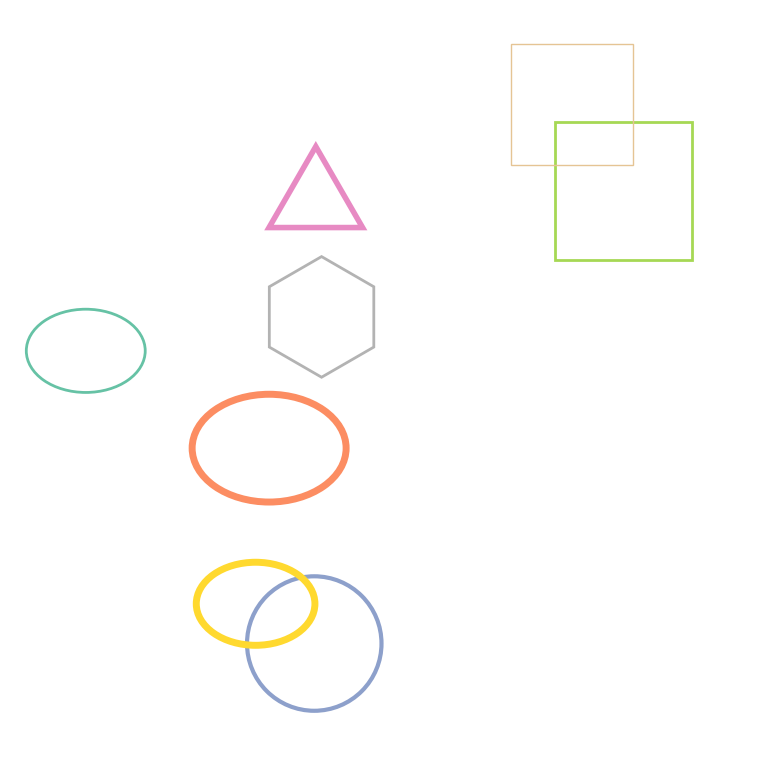[{"shape": "oval", "thickness": 1, "radius": 0.39, "center": [0.111, 0.544]}, {"shape": "oval", "thickness": 2.5, "radius": 0.5, "center": [0.35, 0.418]}, {"shape": "circle", "thickness": 1.5, "radius": 0.44, "center": [0.408, 0.164]}, {"shape": "triangle", "thickness": 2, "radius": 0.35, "center": [0.41, 0.74]}, {"shape": "square", "thickness": 1, "radius": 0.45, "center": [0.81, 0.752]}, {"shape": "oval", "thickness": 2.5, "radius": 0.39, "center": [0.332, 0.216]}, {"shape": "square", "thickness": 0.5, "radius": 0.4, "center": [0.743, 0.864]}, {"shape": "hexagon", "thickness": 1, "radius": 0.39, "center": [0.418, 0.588]}]